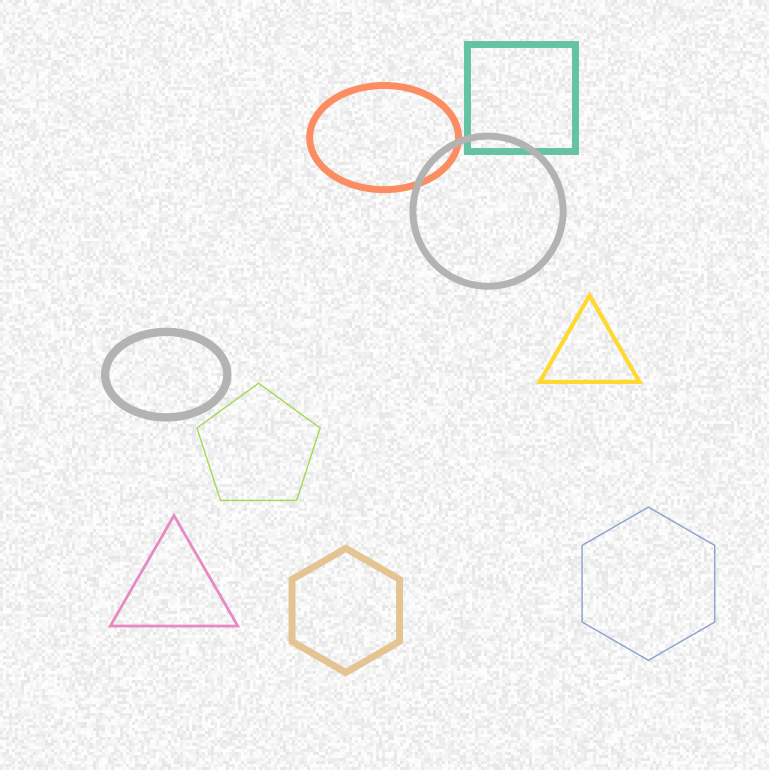[{"shape": "square", "thickness": 2.5, "radius": 0.35, "center": [0.676, 0.874]}, {"shape": "oval", "thickness": 2.5, "radius": 0.48, "center": [0.499, 0.821]}, {"shape": "hexagon", "thickness": 0.5, "radius": 0.5, "center": [0.842, 0.242]}, {"shape": "triangle", "thickness": 1, "radius": 0.48, "center": [0.226, 0.235]}, {"shape": "pentagon", "thickness": 0.5, "radius": 0.42, "center": [0.336, 0.418]}, {"shape": "triangle", "thickness": 1.5, "radius": 0.37, "center": [0.766, 0.541]}, {"shape": "hexagon", "thickness": 2.5, "radius": 0.4, "center": [0.449, 0.207]}, {"shape": "circle", "thickness": 2.5, "radius": 0.49, "center": [0.634, 0.726]}, {"shape": "oval", "thickness": 3, "radius": 0.4, "center": [0.216, 0.513]}]